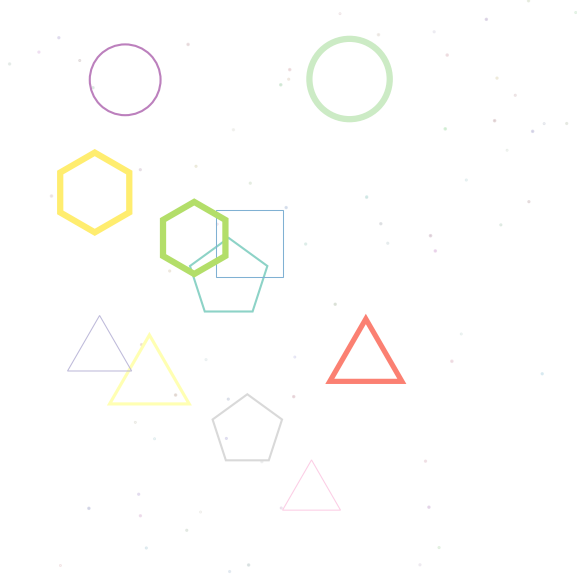[{"shape": "pentagon", "thickness": 1, "radius": 0.35, "center": [0.396, 0.517]}, {"shape": "triangle", "thickness": 1.5, "radius": 0.4, "center": [0.259, 0.339]}, {"shape": "triangle", "thickness": 0.5, "radius": 0.32, "center": [0.172, 0.389]}, {"shape": "triangle", "thickness": 2.5, "radius": 0.36, "center": [0.633, 0.375]}, {"shape": "square", "thickness": 0.5, "radius": 0.29, "center": [0.432, 0.577]}, {"shape": "hexagon", "thickness": 3, "radius": 0.31, "center": [0.336, 0.587]}, {"shape": "triangle", "thickness": 0.5, "radius": 0.29, "center": [0.539, 0.145]}, {"shape": "pentagon", "thickness": 1, "radius": 0.32, "center": [0.428, 0.253]}, {"shape": "circle", "thickness": 1, "radius": 0.31, "center": [0.217, 0.861]}, {"shape": "circle", "thickness": 3, "radius": 0.35, "center": [0.605, 0.862]}, {"shape": "hexagon", "thickness": 3, "radius": 0.35, "center": [0.164, 0.666]}]